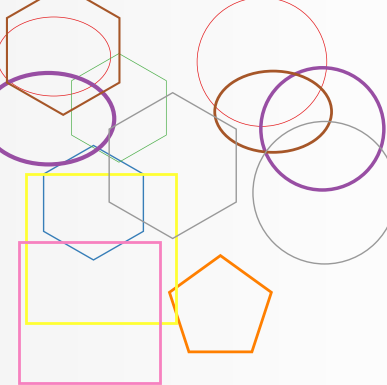[{"shape": "oval", "thickness": 0.5, "radius": 0.73, "center": [0.139, 0.853]}, {"shape": "circle", "thickness": 0.5, "radius": 0.84, "center": [0.676, 0.839]}, {"shape": "hexagon", "thickness": 1, "radius": 0.74, "center": [0.241, 0.473]}, {"shape": "hexagon", "thickness": 0.5, "radius": 0.71, "center": [0.307, 0.72]}, {"shape": "oval", "thickness": 3, "radius": 0.85, "center": [0.125, 0.692]}, {"shape": "circle", "thickness": 2.5, "radius": 0.79, "center": [0.832, 0.665]}, {"shape": "pentagon", "thickness": 2, "radius": 0.69, "center": [0.569, 0.198]}, {"shape": "square", "thickness": 2, "radius": 0.96, "center": [0.26, 0.354]}, {"shape": "hexagon", "thickness": 1.5, "radius": 0.84, "center": [0.163, 0.869]}, {"shape": "oval", "thickness": 2, "radius": 0.75, "center": [0.705, 0.71]}, {"shape": "square", "thickness": 2, "radius": 0.91, "center": [0.231, 0.188]}, {"shape": "hexagon", "thickness": 1, "radius": 0.95, "center": [0.446, 0.57]}, {"shape": "circle", "thickness": 1, "radius": 0.93, "center": [0.838, 0.499]}]